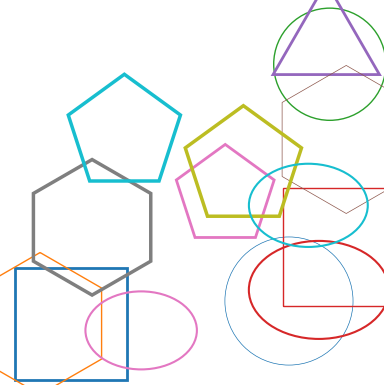[{"shape": "circle", "thickness": 0.5, "radius": 0.83, "center": [0.751, 0.218]}, {"shape": "square", "thickness": 2, "radius": 0.73, "center": [0.185, 0.158]}, {"shape": "hexagon", "thickness": 1, "radius": 0.92, "center": [0.104, 0.16]}, {"shape": "circle", "thickness": 1, "radius": 0.73, "center": [0.857, 0.833]}, {"shape": "square", "thickness": 1, "radius": 0.77, "center": [0.889, 0.359]}, {"shape": "oval", "thickness": 1.5, "radius": 0.91, "center": [0.828, 0.247]}, {"shape": "triangle", "thickness": 2, "radius": 0.8, "center": [0.847, 0.886]}, {"shape": "hexagon", "thickness": 0.5, "radius": 0.96, "center": [0.899, 0.638]}, {"shape": "pentagon", "thickness": 2, "radius": 0.67, "center": [0.585, 0.491]}, {"shape": "oval", "thickness": 1.5, "radius": 0.72, "center": [0.367, 0.142]}, {"shape": "hexagon", "thickness": 2.5, "radius": 0.88, "center": [0.239, 0.41]}, {"shape": "pentagon", "thickness": 2.5, "radius": 0.79, "center": [0.632, 0.567]}, {"shape": "pentagon", "thickness": 2.5, "radius": 0.77, "center": [0.323, 0.654]}, {"shape": "oval", "thickness": 1.5, "radius": 0.77, "center": [0.801, 0.467]}]